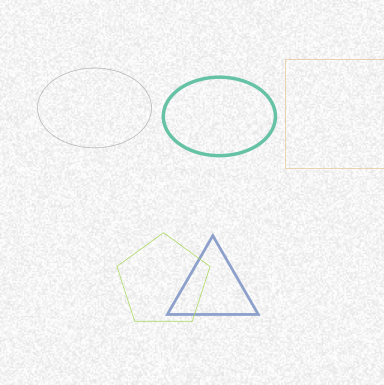[{"shape": "oval", "thickness": 2.5, "radius": 0.73, "center": [0.57, 0.698]}, {"shape": "triangle", "thickness": 2, "radius": 0.68, "center": [0.553, 0.251]}, {"shape": "pentagon", "thickness": 0.5, "radius": 0.64, "center": [0.425, 0.268]}, {"shape": "square", "thickness": 0.5, "radius": 0.71, "center": [0.882, 0.705]}, {"shape": "oval", "thickness": 0.5, "radius": 0.74, "center": [0.245, 0.72]}]